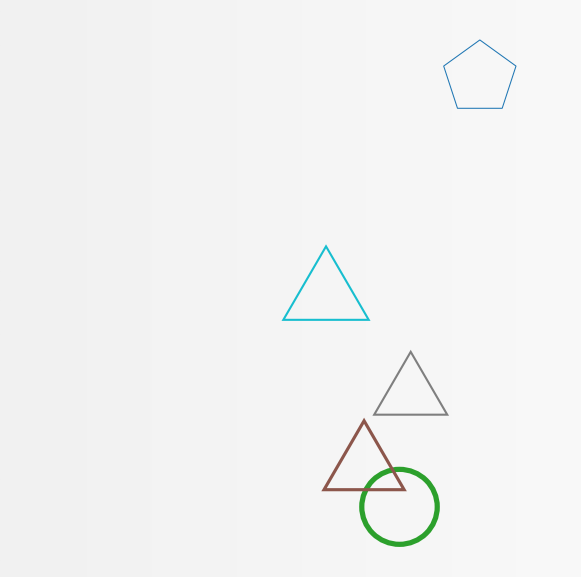[{"shape": "pentagon", "thickness": 0.5, "radius": 0.33, "center": [0.826, 0.865]}, {"shape": "circle", "thickness": 2.5, "radius": 0.32, "center": [0.687, 0.121]}, {"shape": "triangle", "thickness": 1.5, "radius": 0.4, "center": [0.626, 0.191]}, {"shape": "triangle", "thickness": 1, "radius": 0.36, "center": [0.707, 0.317]}, {"shape": "triangle", "thickness": 1, "radius": 0.42, "center": [0.561, 0.488]}]